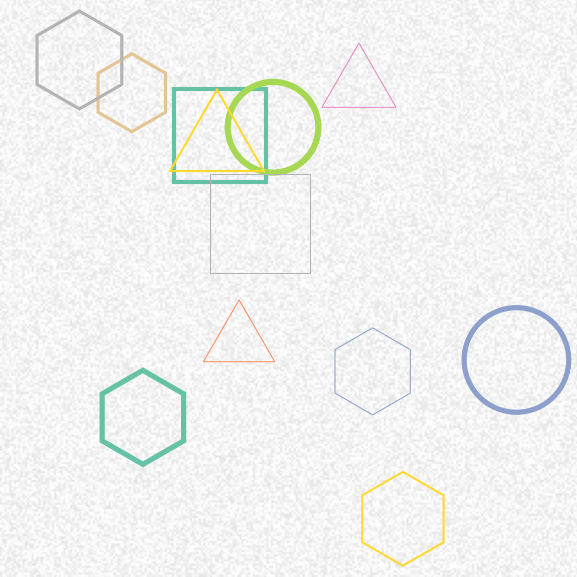[{"shape": "square", "thickness": 2, "radius": 0.4, "center": [0.381, 0.764]}, {"shape": "hexagon", "thickness": 2.5, "radius": 0.41, "center": [0.247, 0.276]}, {"shape": "triangle", "thickness": 0.5, "radius": 0.36, "center": [0.414, 0.408]}, {"shape": "circle", "thickness": 2.5, "radius": 0.45, "center": [0.894, 0.376]}, {"shape": "hexagon", "thickness": 0.5, "radius": 0.38, "center": [0.645, 0.356]}, {"shape": "triangle", "thickness": 0.5, "radius": 0.37, "center": [0.622, 0.85]}, {"shape": "circle", "thickness": 3, "radius": 0.39, "center": [0.473, 0.779]}, {"shape": "hexagon", "thickness": 1, "radius": 0.41, "center": [0.698, 0.101]}, {"shape": "triangle", "thickness": 1, "radius": 0.47, "center": [0.376, 0.75]}, {"shape": "hexagon", "thickness": 1.5, "radius": 0.34, "center": [0.228, 0.839]}, {"shape": "square", "thickness": 0.5, "radius": 0.43, "center": [0.45, 0.612]}, {"shape": "hexagon", "thickness": 1.5, "radius": 0.42, "center": [0.138, 0.895]}]